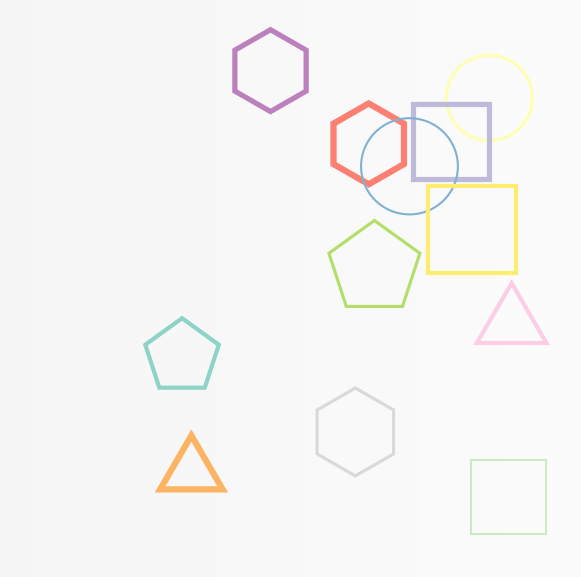[{"shape": "pentagon", "thickness": 2, "radius": 0.33, "center": [0.313, 0.382]}, {"shape": "circle", "thickness": 1.5, "radius": 0.37, "center": [0.842, 0.83]}, {"shape": "square", "thickness": 2.5, "radius": 0.33, "center": [0.776, 0.754]}, {"shape": "hexagon", "thickness": 3, "radius": 0.35, "center": [0.634, 0.75]}, {"shape": "circle", "thickness": 1, "radius": 0.42, "center": [0.704, 0.711]}, {"shape": "triangle", "thickness": 3, "radius": 0.31, "center": [0.329, 0.183]}, {"shape": "pentagon", "thickness": 1.5, "radius": 0.41, "center": [0.644, 0.535]}, {"shape": "triangle", "thickness": 2, "radius": 0.35, "center": [0.88, 0.44]}, {"shape": "hexagon", "thickness": 1.5, "radius": 0.38, "center": [0.611, 0.251]}, {"shape": "hexagon", "thickness": 2.5, "radius": 0.35, "center": [0.465, 0.877]}, {"shape": "square", "thickness": 1, "radius": 0.32, "center": [0.875, 0.139]}, {"shape": "square", "thickness": 2, "radius": 0.38, "center": [0.812, 0.602]}]